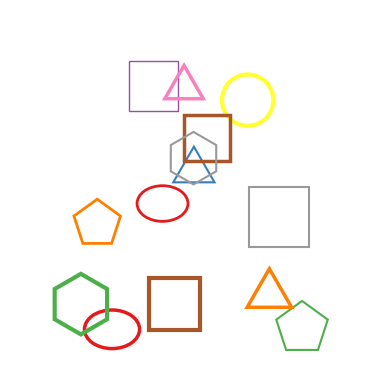[{"shape": "oval", "thickness": 2, "radius": 0.33, "center": [0.422, 0.471]}, {"shape": "oval", "thickness": 2.5, "radius": 0.36, "center": [0.291, 0.145]}, {"shape": "triangle", "thickness": 1.5, "radius": 0.31, "center": [0.504, 0.557]}, {"shape": "pentagon", "thickness": 1.5, "radius": 0.35, "center": [0.784, 0.148]}, {"shape": "hexagon", "thickness": 3, "radius": 0.39, "center": [0.21, 0.21]}, {"shape": "square", "thickness": 1, "radius": 0.32, "center": [0.399, 0.777]}, {"shape": "pentagon", "thickness": 2, "radius": 0.32, "center": [0.253, 0.419]}, {"shape": "triangle", "thickness": 2.5, "radius": 0.33, "center": [0.7, 0.235]}, {"shape": "circle", "thickness": 3, "radius": 0.33, "center": [0.643, 0.74]}, {"shape": "square", "thickness": 3, "radius": 0.33, "center": [0.452, 0.21]}, {"shape": "square", "thickness": 2.5, "radius": 0.3, "center": [0.538, 0.641]}, {"shape": "triangle", "thickness": 2.5, "radius": 0.29, "center": [0.478, 0.772]}, {"shape": "square", "thickness": 1.5, "radius": 0.39, "center": [0.725, 0.436]}, {"shape": "hexagon", "thickness": 1.5, "radius": 0.34, "center": [0.503, 0.589]}]